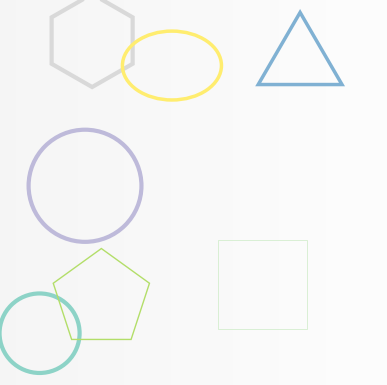[{"shape": "circle", "thickness": 3, "radius": 0.52, "center": [0.102, 0.135]}, {"shape": "circle", "thickness": 3, "radius": 0.73, "center": [0.219, 0.517]}, {"shape": "triangle", "thickness": 2.5, "radius": 0.62, "center": [0.774, 0.843]}, {"shape": "pentagon", "thickness": 1, "radius": 0.65, "center": [0.262, 0.224]}, {"shape": "hexagon", "thickness": 3, "radius": 0.6, "center": [0.238, 0.895]}, {"shape": "square", "thickness": 0.5, "radius": 0.58, "center": [0.677, 0.261]}, {"shape": "oval", "thickness": 2.5, "radius": 0.64, "center": [0.444, 0.83]}]